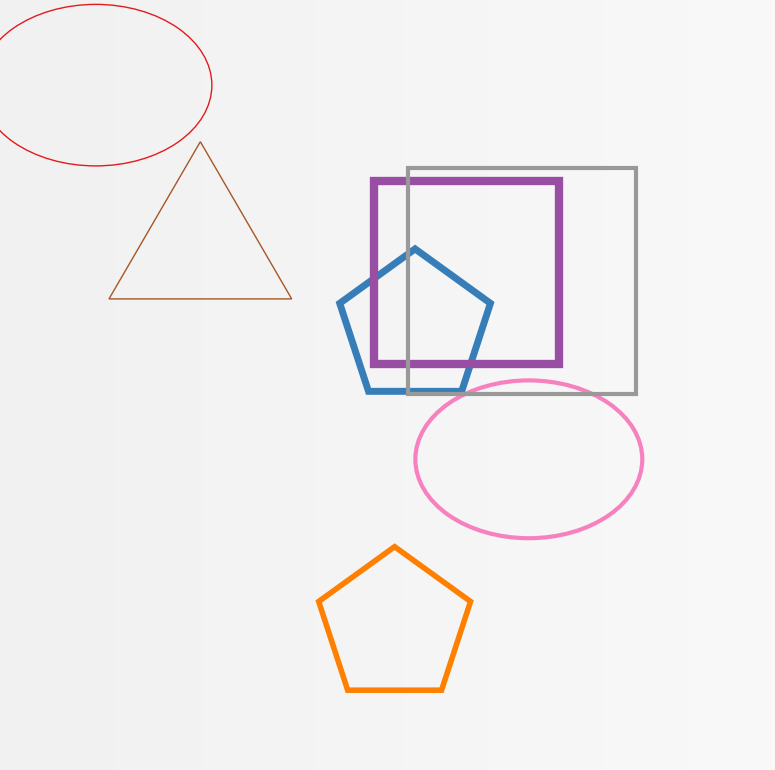[{"shape": "oval", "thickness": 0.5, "radius": 0.75, "center": [0.124, 0.889]}, {"shape": "pentagon", "thickness": 2.5, "radius": 0.51, "center": [0.536, 0.575]}, {"shape": "square", "thickness": 3, "radius": 0.6, "center": [0.602, 0.646]}, {"shape": "pentagon", "thickness": 2, "radius": 0.52, "center": [0.509, 0.187]}, {"shape": "triangle", "thickness": 0.5, "radius": 0.68, "center": [0.259, 0.68]}, {"shape": "oval", "thickness": 1.5, "radius": 0.73, "center": [0.682, 0.403]}, {"shape": "square", "thickness": 1.5, "radius": 0.73, "center": [0.673, 0.635]}]